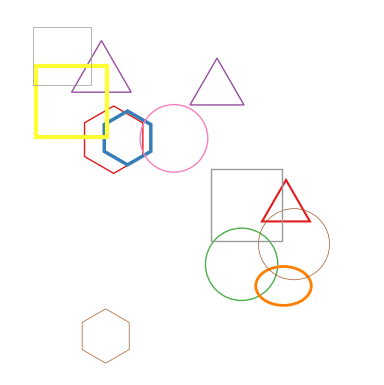[{"shape": "hexagon", "thickness": 1, "radius": 0.44, "center": [0.295, 0.637]}, {"shape": "triangle", "thickness": 1.5, "radius": 0.36, "center": [0.743, 0.461]}, {"shape": "hexagon", "thickness": 2.5, "radius": 0.35, "center": [0.331, 0.642]}, {"shape": "circle", "thickness": 1, "radius": 0.47, "center": [0.628, 0.314]}, {"shape": "triangle", "thickness": 1, "radius": 0.41, "center": [0.564, 0.768]}, {"shape": "triangle", "thickness": 1, "radius": 0.45, "center": [0.263, 0.805]}, {"shape": "oval", "thickness": 2, "radius": 0.36, "center": [0.736, 0.257]}, {"shape": "square", "thickness": 3, "radius": 0.46, "center": [0.186, 0.737]}, {"shape": "hexagon", "thickness": 0.5, "radius": 0.35, "center": [0.274, 0.127]}, {"shape": "circle", "thickness": 0.5, "radius": 0.46, "center": [0.764, 0.366]}, {"shape": "circle", "thickness": 1, "radius": 0.44, "center": [0.452, 0.641]}, {"shape": "square", "thickness": 0.5, "radius": 0.38, "center": [0.161, 0.854]}, {"shape": "square", "thickness": 1, "radius": 0.47, "center": [0.641, 0.468]}]